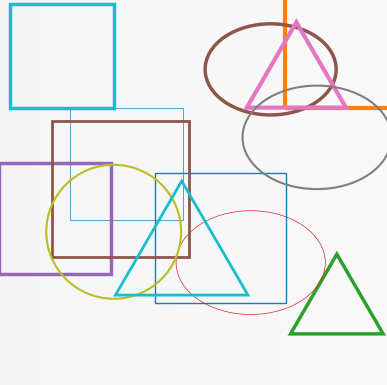[{"shape": "square", "thickness": 1, "radius": 0.84, "center": [0.569, 0.381]}, {"shape": "square", "thickness": 0.5, "radius": 0.73, "center": [0.326, 0.573]}, {"shape": "square", "thickness": 3, "radius": 0.74, "center": [0.884, 0.866]}, {"shape": "triangle", "thickness": 2.5, "radius": 0.69, "center": [0.869, 0.202]}, {"shape": "oval", "thickness": 0.5, "radius": 0.96, "center": [0.647, 0.318]}, {"shape": "square", "thickness": 2.5, "radius": 0.72, "center": [0.142, 0.432]}, {"shape": "square", "thickness": 2, "radius": 0.89, "center": [0.312, 0.51]}, {"shape": "oval", "thickness": 2.5, "radius": 0.85, "center": [0.698, 0.82]}, {"shape": "triangle", "thickness": 3, "radius": 0.74, "center": [0.765, 0.794]}, {"shape": "oval", "thickness": 1.5, "radius": 0.96, "center": [0.818, 0.643]}, {"shape": "circle", "thickness": 1.5, "radius": 0.87, "center": [0.293, 0.398]}, {"shape": "triangle", "thickness": 2, "radius": 0.99, "center": [0.469, 0.332]}, {"shape": "square", "thickness": 2.5, "radius": 0.67, "center": [0.159, 0.854]}]